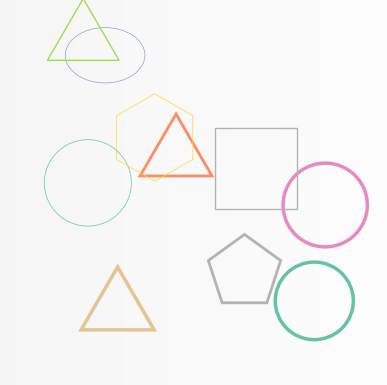[{"shape": "circle", "thickness": 2.5, "radius": 0.5, "center": [0.811, 0.218]}, {"shape": "circle", "thickness": 0.5, "radius": 0.56, "center": [0.227, 0.525]}, {"shape": "triangle", "thickness": 2, "radius": 0.54, "center": [0.454, 0.597]}, {"shape": "oval", "thickness": 0.5, "radius": 0.51, "center": [0.271, 0.856]}, {"shape": "circle", "thickness": 2.5, "radius": 0.54, "center": [0.839, 0.467]}, {"shape": "triangle", "thickness": 1, "radius": 0.53, "center": [0.215, 0.897]}, {"shape": "hexagon", "thickness": 0.5, "radius": 0.57, "center": [0.399, 0.643]}, {"shape": "triangle", "thickness": 2.5, "radius": 0.54, "center": [0.304, 0.198]}, {"shape": "pentagon", "thickness": 2, "radius": 0.49, "center": [0.631, 0.293]}, {"shape": "square", "thickness": 1, "radius": 0.53, "center": [0.66, 0.563]}]